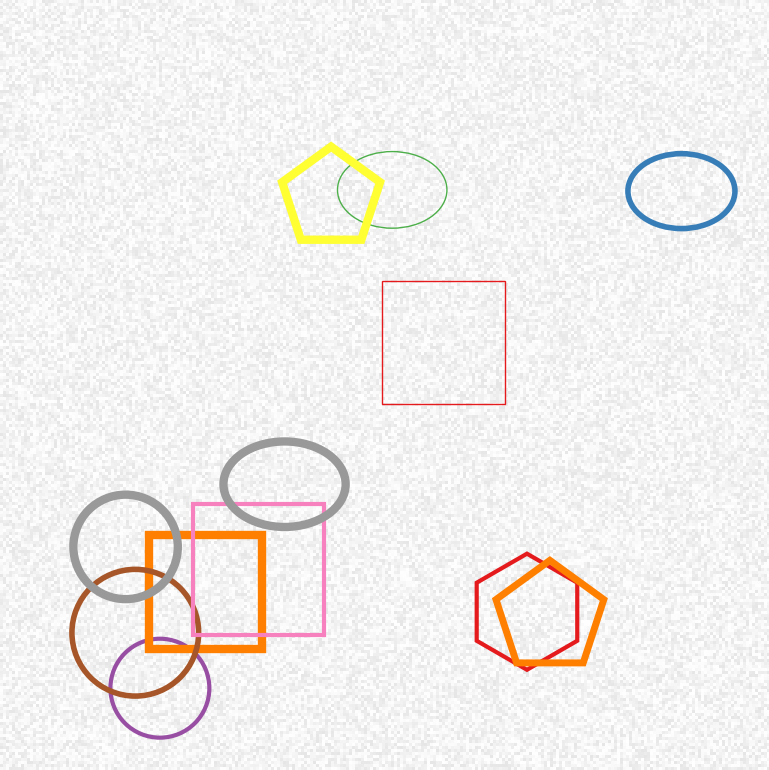[{"shape": "square", "thickness": 0.5, "radius": 0.4, "center": [0.576, 0.555]}, {"shape": "hexagon", "thickness": 1.5, "radius": 0.38, "center": [0.684, 0.206]}, {"shape": "oval", "thickness": 2, "radius": 0.35, "center": [0.885, 0.752]}, {"shape": "oval", "thickness": 0.5, "radius": 0.36, "center": [0.509, 0.753]}, {"shape": "circle", "thickness": 1.5, "radius": 0.32, "center": [0.208, 0.106]}, {"shape": "pentagon", "thickness": 2.5, "radius": 0.37, "center": [0.714, 0.199]}, {"shape": "square", "thickness": 3, "radius": 0.37, "center": [0.267, 0.231]}, {"shape": "pentagon", "thickness": 3, "radius": 0.33, "center": [0.43, 0.743]}, {"shape": "circle", "thickness": 2, "radius": 0.41, "center": [0.176, 0.178]}, {"shape": "square", "thickness": 1.5, "radius": 0.43, "center": [0.336, 0.26]}, {"shape": "circle", "thickness": 3, "radius": 0.34, "center": [0.163, 0.29]}, {"shape": "oval", "thickness": 3, "radius": 0.4, "center": [0.37, 0.371]}]